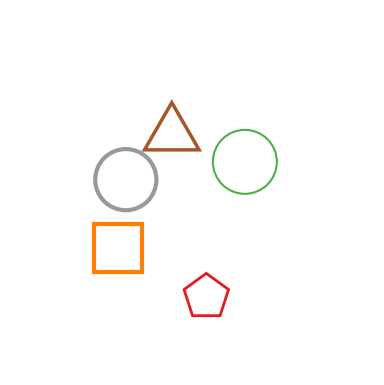[{"shape": "pentagon", "thickness": 2, "radius": 0.3, "center": [0.536, 0.229]}, {"shape": "circle", "thickness": 1.5, "radius": 0.42, "center": [0.636, 0.58]}, {"shape": "square", "thickness": 3, "radius": 0.31, "center": [0.306, 0.356]}, {"shape": "triangle", "thickness": 2.5, "radius": 0.41, "center": [0.446, 0.652]}, {"shape": "circle", "thickness": 3, "radius": 0.4, "center": [0.327, 0.533]}]